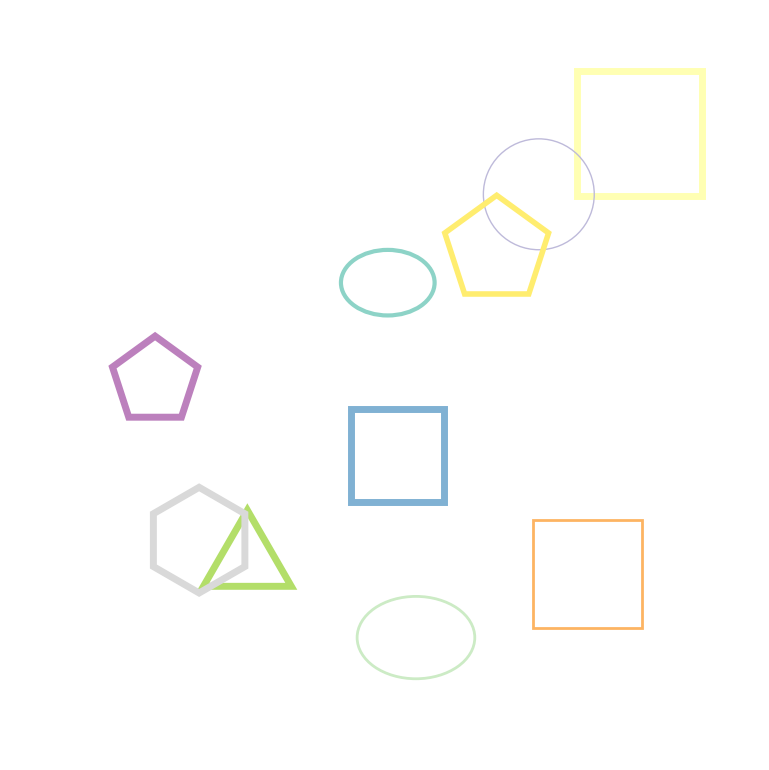[{"shape": "oval", "thickness": 1.5, "radius": 0.3, "center": [0.504, 0.633]}, {"shape": "square", "thickness": 2.5, "radius": 0.4, "center": [0.831, 0.826]}, {"shape": "circle", "thickness": 0.5, "radius": 0.36, "center": [0.7, 0.748]}, {"shape": "square", "thickness": 2.5, "radius": 0.3, "center": [0.517, 0.408]}, {"shape": "square", "thickness": 1, "radius": 0.35, "center": [0.763, 0.255]}, {"shape": "triangle", "thickness": 2.5, "radius": 0.33, "center": [0.321, 0.271]}, {"shape": "hexagon", "thickness": 2.5, "radius": 0.34, "center": [0.259, 0.299]}, {"shape": "pentagon", "thickness": 2.5, "radius": 0.29, "center": [0.201, 0.505]}, {"shape": "oval", "thickness": 1, "radius": 0.38, "center": [0.54, 0.172]}, {"shape": "pentagon", "thickness": 2, "radius": 0.35, "center": [0.645, 0.676]}]